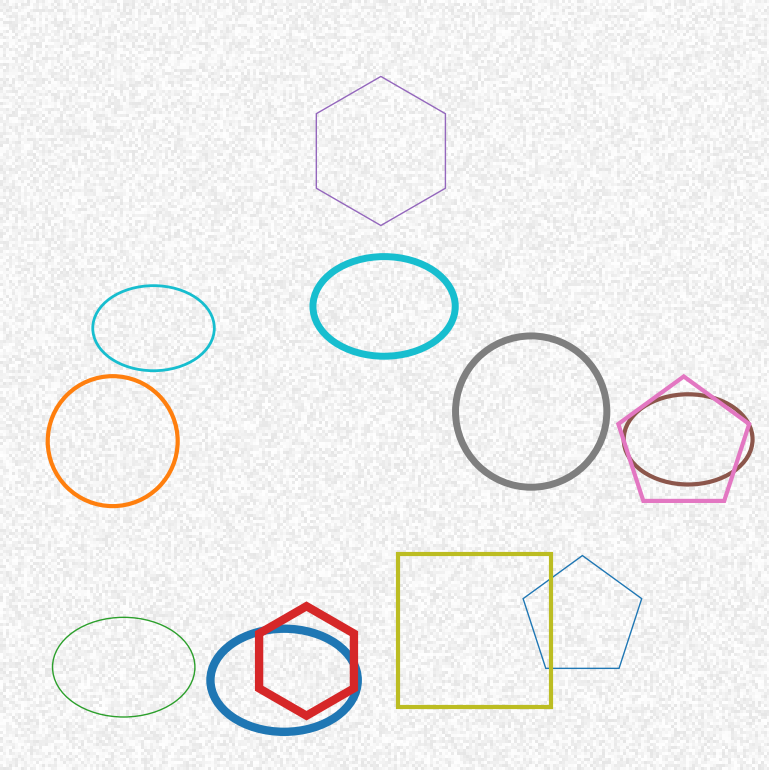[{"shape": "pentagon", "thickness": 0.5, "radius": 0.4, "center": [0.756, 0.198]}, {"shape": "oval", "thickness": 3, "radius": 0.48, "center": [0.369, 0.117]}, {"shape": "circle", "thickness": 1.5, "radius": 0.42, "center": [0.146, 0.427]}, {"shape": "oval", "thickness": 0.5, "radius": 0.46, "center": [0.161, 0.134]}, {"shape": "hexagon", "thickness": 3, "radius": 0.36, "center": [0.398, 0.142]}, {"shape": "hexagon", "thickness": 0.5, "radius": 0.48, "center": [0.495, 0.804]}, {"shape": "oval", "thickness": 1.5, "radius": 0.42, "center": [0.894, 0.429]}, {"shape": "pentagon", "thickness": 1.5, "radius": 0.45, "center": [0.888, 0.422]}, {"shape": "circle", "thickness": 2.5, "radius": 0.49, "center": [0.69, 0.465]}, {"shape": "square", "thickness": 1.5, "radius": 0.5, "center": [0.616, 0.181]}, {"shape": "oval", "thickness": 2.5, "radius": 0.46, "center": [0.499, 0.602]}, {"shape": "oval", "thickness": 1, "radius": 0.39, "center": [0.199, 0.574]}]